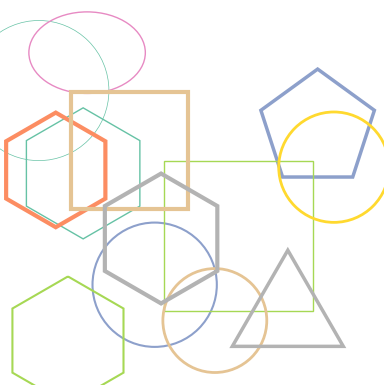[{"shape": "circle", "thickness": 0.5, "radius": 0.91, "center": [0.101, 0.765]}, {"shape": "hexagon", "thickness": 1, "radius": 0.85, "center": [0.216, 0.55]}, {"shape": "hexagon", "thickness": 3, "radius": 0.74, "center": [0.145, 0.559]}, {"shape": "pentagon", "thickness": 2.5, "radius": 0.77, "center": [0.825, 0.666]}, {"shape": "circle", "thickness": 1.5, "radius": 0.81, "center": [0.402, 0.26]}, {"shape": "oval", "thickness": 1, "radius": 0.76, "center": [0.226, 0.863]}, {"shape": "square", "thickness": 1, "radius": 0.97, "center": [0.619, 0.387]}, {"shape": "hexagon", "thickness": 1.5, "radius": 0.83, "center": [0.177, 0.115]}, {"shape": "circle", "thickness": 2, "radius": 0.72, "center": [0.867, 0.566]}, {"shape": "circle", "thickness": 2, "radius": 0.67, "center": [0.558, 0.167]}, {"shape": "square", "thickness": 3, "radius": 0.76, "center": [0.336, 0.61]}, {"shape": "hexagon", "thickness": 3, "radius": 0.84, "center": [0.418, 0.381]}, {"shape": "triangle", "thickness": 2.5, "radius": 0.83, "center": [0.748, 0.184]}]